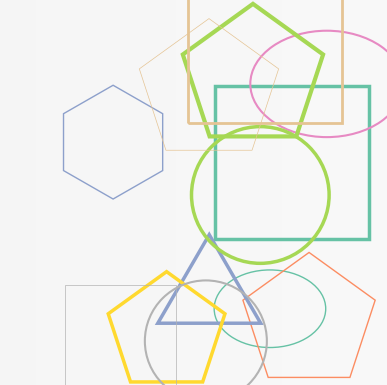[{"shape": "oval", "thickness": 1, "radius": 0.72, "center": [0.697, 0.198]}, {"shape": "square", "thickness": 2.5, "radius": 0.99, "center": [0.753, 0.579]}, {"shape": "pentagon", "thickness": 1, "radius": 0.9, "center": [0.798, 0.165]}, {"shape": "hexagon", "thickness": 1, "radius": 0.74, "center": [0.292, 0.631]}, {"shape": "triangle", "thickness": 2.5, "radius": 0.77, "center": [0.54, 0.237]}, {"shape": "oval", "thickness": 1.5, "radius": 0.99, "center": [0.843, 0.782]}, {"shape": "pentagon", "thickness": 3, "radius": 0.95, "center": [0.653, 0.8]}, {"shape": "circle", "thickness": 2.5, "radius": 0.89, "center": [0.672, 0.494]}, {"shape": "pentagon", "thickness": 2.5, "radius": 0.79, "center": [0.43, 0.136]}, {"shape": "pentagon", "thickness": 0.5, "radius": 0.95, "center": [0.539, 0.763]}, {"shape": "square", "thickness": 2, "radius": 0.99, "center": [0.684, 0.88]}, {"shape": "square", "thickness": 0.5, "radius": 0.72, "center": [0.311, 0.117]}, {"shape": "circle", "thickness": 1.5, "radius": 0.79, "center": [0.531, 0.114]}]